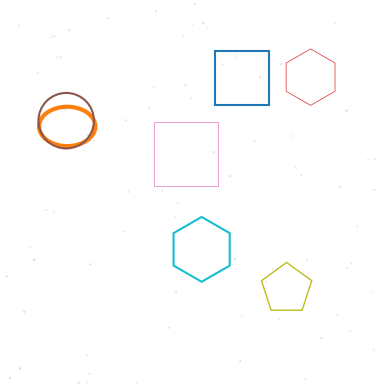[{"shape": "square", "thickness": 1.5, "radius": 0.35, "center": [0.629, 0.797]}, {"shape": "oval", "thickness": 3, "radius": 0.37, "center": [0.175, 0.672]}, {"shape": "hexagon", "thickness": 0.5, "radius": 0.37, "center": [0.807, 0.8]}, {"shape": "circle", "thickness": 1.5, "radius": 0.36, "center": [0.172, 0.687]}, {"shape": "square", "thickness": 0.5, "radius": 0.41, "center": [0.482, 0.599]}, {"shape": "pentagon", "thickness": 1, "radius": 0.34, "center": [0.744, 0.25]}, {"shape": "hexagon", "thickness": 1.5, "radius": 0.42, "center": [0.524, 0.352]}]